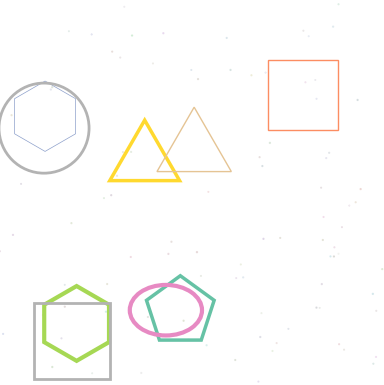[{"shape": "pentagon", "thickness": 2.5, "radius": 0.46, "center": [0.468, 0.191]}, {"shape": "square", "thickness": 1, "radius": 0.46, "center": [0.787, 0.754]}, {"shape": "hexagon", "thickness": 0.5, "radius": 0.46, "center": [0.117, 0.698]}, {"shape": "oval", "thickness": 3, "radius": 0.47, "center": [0.431, 0.194]}, {"shape": "hexagon", "thickness": 3, "radius": 0.49, "center": [0.199, 0.16]}, {"shape": "triangle", "thickness": 2.5, "radius": 0.52, "center": [0.376, 0.583]}, {"shape": "triangle", "thickness": 1, "radius": 0.56, "center": [0.504, 0.61]}, {"shape": "circle", "thickness": 2, "radius": 0.58, "center": [0.114, 0.667]}, {"shape": "square", "thickness": 2, "radius": 0.49, "center": [0.188, 0.113]}]